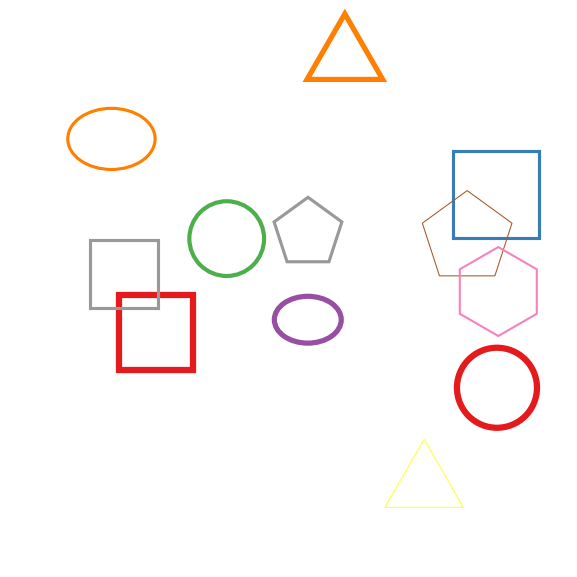[{"shape": "circle", "thickness": 3, "radius": 0.35, "center": [0.861, 0.328]}, {"shape": "square", "thickness": 3, "radius": 0.32, "center": [0.27, 0.423]}, {"shape": "square", "thickness": 1.5, "radius": 0.37, "center": [0.859, 0.662]}, {"shape": "circle", "thickness": 2, "radius": 0.32, "center": [0.393, 0.586]}, {"shape": "oval", "thickness": 2.5, "radius": 0.29, "center": [0.533, 0.446]}, {"shape": "oval", "thickness": 1.5, "radius": 0.38, "center": [0.193, 0.759]}, {"shape": "triangle", "thickness": 2.5, "radius": 0.38, "center": [0.597, 0.899]}, {"shape": "triangle", "thickness": 0.5, "radius": 0.39, "center": [0.734, 0.16]}, {"shape": "pentagon", "thickness": 0.5, "radius": 0.41, "center": [0.809, 0.587]}, {"shape": "hexagon", "thickness": 1, "radius": 0.38, "center": [0.863, 0.494]}, {"shape": "pentagon", "thickness": 1.5, "radius": 0.31, "center": [0.533, 0.596]}, {"shape": "square", "thickness": 1.5, "radius": 0.3, "center": [0.214, 0.525]}]